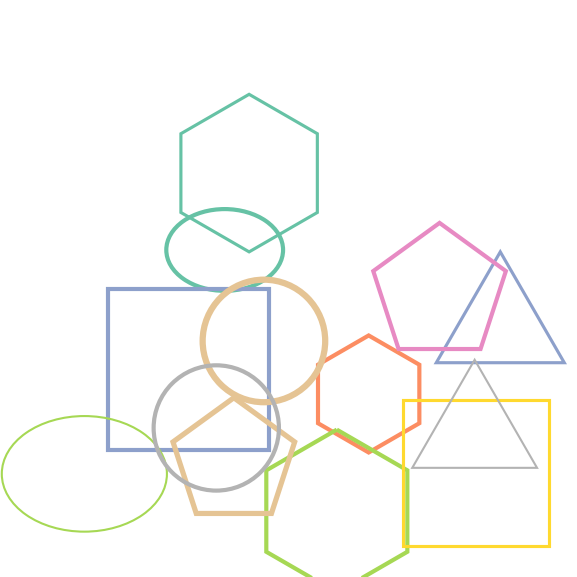[{"shape": "oval", "thickness": 2, "radius": 0.51, "center": [0.389, 0.566]}, {"shape": "hexagon", "thickness": 1.5, "radius": 0.68, "center": [0.431, 0.699]}, {"shape": "hexagon", "thickness": 2, "radius": 0.51, "center": [0.638, 0.317]}, {"shape": "square", "thickness": 2, "radius": 0.7, "center": [0.327, 0.359]}, {"shape": "triangle", "thickness": 1.5, "radius": 0.64, "center": [0.866, 0.435]}, {"shape": "pentagon", "thickness": 2, "radius": 0.6, "center": [0.761, 0.492]}, {"shape": "hexagon", "thickness": 2, "radius": 0.71, "center": [0.583, 0.114]}, {"shape": "oval", "thickness": 1, "radius": 0.71, "center": [0.146, 0.179]}, {"shape": "square", "thickness": 1.5, "radius": 0.63, "center": [0.824, 0.18]}, {"shape": "pentagon", "thickness": 2.5, "radius": 0.55, "center": [0.405, 0.2]}, {"shape": "circle", "thickness": 3, "radius": 0.53, "center": [0.457, 0.409]}, {"shape": "triangle", "thickness": 1, "radius": 0.62, "center": [0.822, 0.251]}, {"shape": "circle", "thickness": 2, "radius": 0.54, "center": [0.375, 0.258]}]